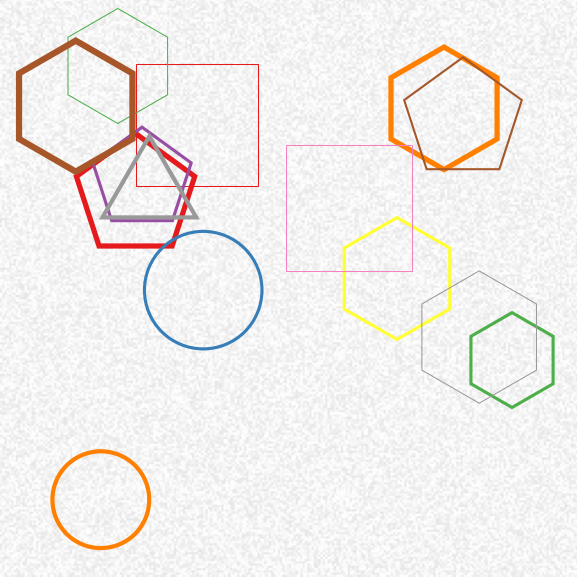[{"shape": "pentagon", "thickness": 2.5, "radius": 0.54, "center": [0.235, 0.66]}, {"shape": "square", "thickness": 0.5, "radius": 0.53, "center": [0.341, 0.783]}, {"shape": "circle", "thickness": 1.5, "radius": 0.51, "center": [0.352, 0.497]}, {"shape": "hexagon", "thickness": 0.5, "radius": 0.5, "center": [0.204, 0.885]}, {"shape": "hexagon", "thickness": 1.5, "radius": 0.41, "center": [0.887, 0.376]}, {"shape": "pentagon", "thickness": 1.5, "radius": 0.45, "center": [0.246, 0.689]}, {"shape": "circle", "thickness": 2, "radius": 0.42, "center": [0.175, 0.134]}, {"shape": "hexagon", "thickness": 2.5, "radius": 0.53, "center": [0.769, 0.812]}, {"shape": "hexagon", "thickness": 1.5, "radius": 0.53, "center": [0.687, 0.517]}, {"shape": "pentagon", "thickness": 1, "radius": 0.54, "center": [0.802, 0.793]}, {"shape": "hexagon", "thickness": 3, "radius": 0.57, "center": [0.131, 0.815]}, {"shape": "square", "thickness": 0.5, "radius": 0.54, "center": [0.604, 0.639]}, {"shape": "hexagon", "thickness": 0.5, "radius": 0.57, "center": [0.83, 0.415]}, {"shape": "triangle", "thickness": 2, "radius": 0.47, "center": [0.259, 0.67]}]